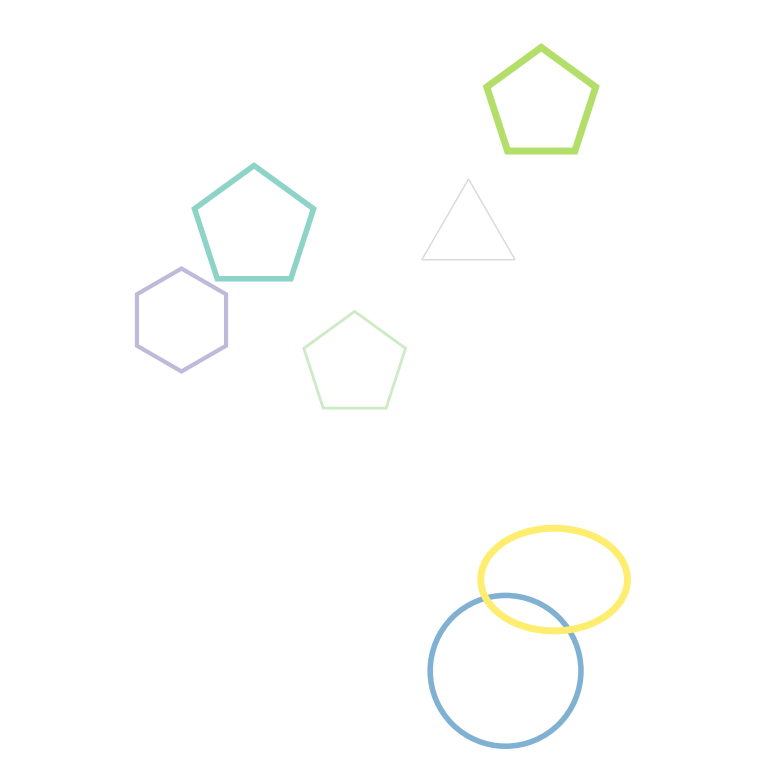[{"shape": "pentagon", "thickness": 2, "radius": 0.41, "center": [0.33, 0.704]}, {"shape": "hexagon", "thickness": 1.5, "radius": 0.33, "center": [0.236, 0.584]}, {"shape": "circle", "thickness": 2, "radius": 0.49, "center": [0.657, 0.129]}, {"shape": "pentagon", "thickness": 2.5, "radius": 0.37, "center": [0.703, 0.864]}, {"shape": "triangle", "thickness": 0.5, "radius": 0.35, "center": [0.608, 0.698]}, {"shape": "pentagon", "thickness": 1, "radius": 0.35, "center": [0.461, 0.526]}, {"shape": "oval", "thickness": 2.5, "radius": 0.48, "center": [0.72, 0.247]}]